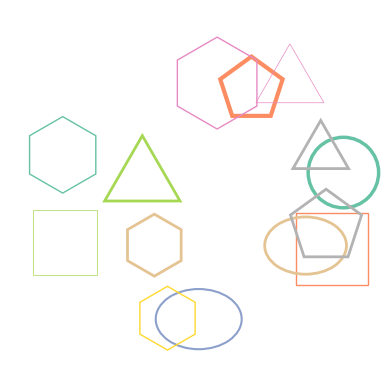[{"shape": "circle", "thickness": 2.5, "radius": 0.46, "center": [0.892, 0.552]}, {"shape": "hexagon", "thickness": 1, "radius": 0.5, "center": [0.163, 0.598]}, {"shape": "pentagon", "thickness": 3, "radius": 0.43, "center": [0.653, 0.768]}, {"shape": "square", "thickness": 1, "radius": 0.47, "center": [0.862, 0.354]}, {"shape": "oval", "thickness": 1.5, "radius": 0.56, "center": [0.516, 0.171]}, {"shape": "triangle", "thickness": 0.5, "radius": 0.51, "center": [0.753, 0.784]}, {"shape": "hexagon", "thickness": 1, "radius": 0.6, "center": [0.564, 0.784]}, {"shape": "square", "thickness": 0.5, "radius": 0.42, "center": [0.169, 0.37]}, {"shape": "triangle", "thickness": 2, "radius": 0.57, "center": [0.37, 0.534]}, {"shape": "hexagon", "thickness": 1, "radius": 0.41, "center": [0.435, 0.173]}, {"shape": "hexagon", "thickness": 2, "radius": 0.4, "center": [0.401, 0.363]}, {"shape": "oval", "thickness": 2, "radius": 0.53, "center": [0.794, 0.362]}, {"shape": "triangle", "thickness": 2, "radius": 0.42, "center": [0.833, 0.604]}, {"shape": "pentagon", "thickness": 2, "radius": 0.49, "center": [0.847, 0.411]}]